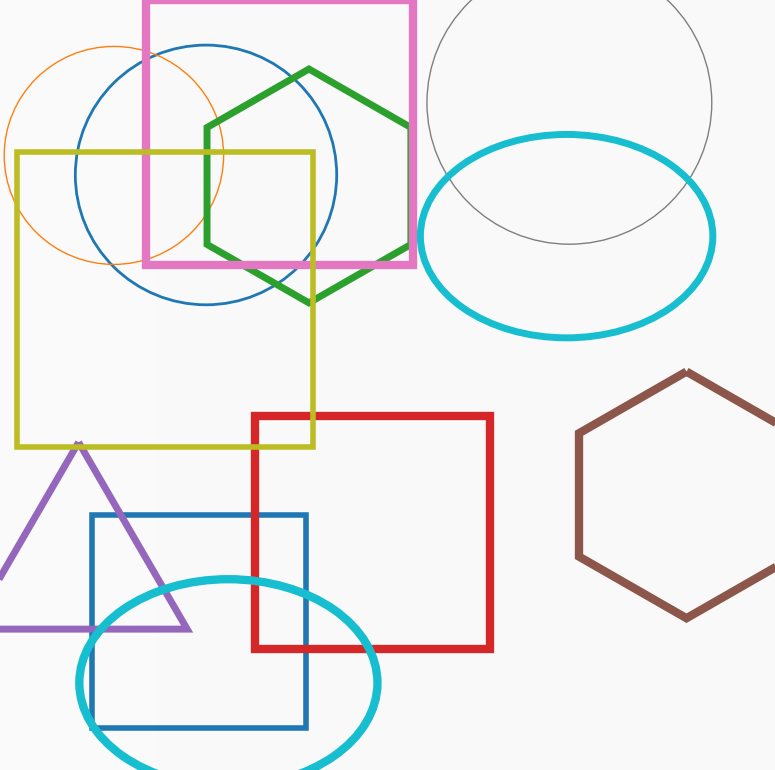[{"shape": "circle", "thickness": 1, "radius": 0.84, "center": [0.266, 0.773]}, {"shape": "square", "thickness": 2, "radius": 0.69, "center": [0.256, 0.193]}, {"shape": "circle", "thickness": 0.5, "radius": 0.71, "center": [0.147, 0.798]}, {"shape": "hexagon", "thickness": 2.5, "radius": 0.76, "center": [0.399, 0.758]}, {"shape": "square", "thickness": 3, "radius": 0.76, "center": [0.481, 0.309]}, {"shape": "triangle", "thickness": 2.5, "radius": 0.81, "center": [0.101, 0.264]}, {"shape": "hexagon", "thickness": 3, "radius": 0.8, "center": [0.886, 0.357]}, {"shape": "square", "thickness": 3, "radius": 0.86, "center": [0.36, 0.828]}, {"shape": "circle", "thickness": 0.5, "radius": 0.92, "center": [0.735, 0.867]}, {"shape": "square", "thickness": 2, "radius": 0.96, "center": [0.213, 0.611]}, {"shape": "oval", "thickness": 2.5, "radius": 0.94, "center": [0.731, 0.693]}, {"shape": "oval", "thickness": 3, "radius": 0.96, "center": [0.295, 0.113]}]